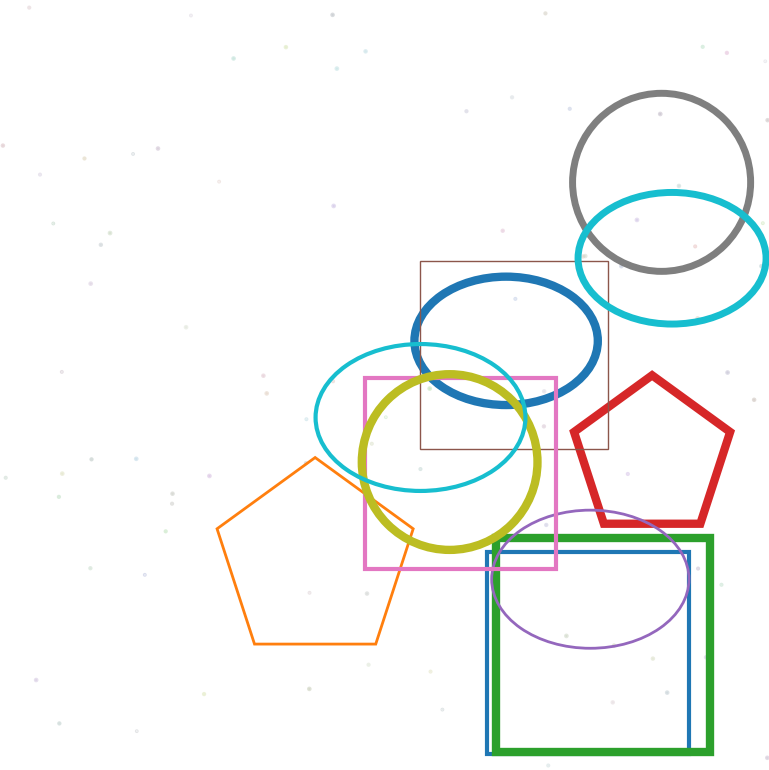[{"shape": "square", "thickness": 1.5, "radius": 0.66, "center": [0.764, 0.152]}, {"shape": "oval", "thickness": 3, "radius": 0.6, "center": [0.657, 0.557]}, {"shape": "pentagon", "thickness": 1, "radius": 0.67, "center": [0.409, 0.272]}, {"shape": "square", "thickness": 3, "radius": 0.7, "center": [0.783, 0.162]}, {"shape": "pentagon", "thickness": 3, "radius": 0.53, "center": [0.847, 0.406]}, {"shape": "oval", "thickness": 1, "radius": 0.64, "center": [0.767, 0.248]}, {"shape": "square", "thickness": 0.5, "radius": 0.61, "center": [0.667, 0.539]}, {"shape": "square", "thickness": 1.5, "radius": 0.62, "center": [0.597, 0.385]}, {"shape": "circle", "thickness": 2.5, "radius": 0.58, "center": [0.859, 0.763]}, {"shape": "circle", "thickness": 3, "radius": 0.57, "center": [0.584, 0.4]}, {"shape": "oval", "thickness": 1.5, "radius": 0.68, "center": [0.546, 0.458]}, {"shape": "oval", "thickness": 2.5, "radius": 0.61, "center": [0.873, 0.665]}]